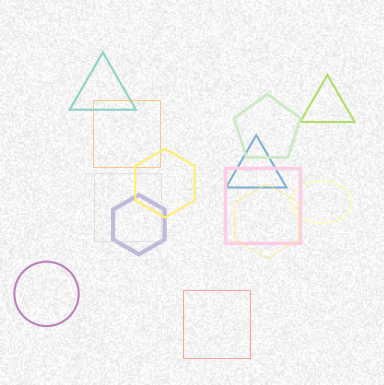[{"shape": "triangle", "thickness": 1.5, "radius": 0.5, "center": [0.267, 0.765]}, {"shape": "oval", "thickness": 1, "radius": 0.39, "center": [0.835, 0.475]}, {"shape": "hexagon", "thickness": 3, "radius": 0.39, "center": [0.361, 0.417]}, {"shape": "square", "thickness": 0.5, "radius": 0.44, "center": [0.563, 0.159]}, {"shape": "triangle", "thickness": 1.5, "radius": 0.45, "center": [0.666, 0.558]}, {"shape": "square", "thickness": 0.5, "radius": 0.44, "center": [0.329, 0.654]}, {"shape": "triangle", "thickness": 1.5, "radius": 0.41, "center": [0.85, 0.724]}, {"shape": "square", "thickness": 2.5, "radius": 0.49, "center": [0.682, 0.466]}, {"shape": "square", "thickness": 0.5, "radius": 0.44, "center": [0.331, 0.462]}, {"shape": "circle", "thickness": 1.5, "radius": 0.42, "center": [0.121, 0.237]}, {"shape": "pentagon", "thickness": 2, "radius": 0.45, "center": [0.694, 0.665]}, {"shape": "hexagon", "thickness": 0.5, "radius": 0.48, "center": [0.693, 0.425]}, {"shape": "hexagon", "thickness": 1.5, "radius": 0.45, "center": [0.429, 0.524]}]